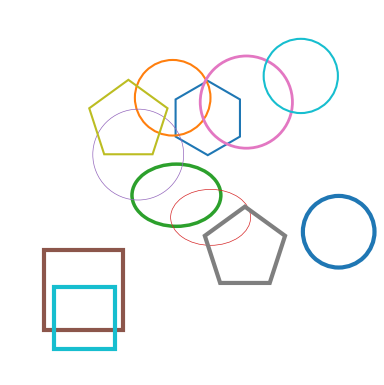[{"shape": "circle", "thickness": 3, "radius": 0.47, "center": [0.88, 0.398]}, {"shape": "hexagon", "thickness": 1.5, "radius": 0.48, "center": [0.54, 0.693]}, {"shape": "circle", "thickness": 1.5, "radius": 0.49, "center": [0.449, 0.746]}, {"shape": "oval", "thickness": 2.5, "radius": 0.58, "center": [0.458, 0.493]}, {"shape": "oval", "thickness": 0.5, "radius": 0.52, "center": [0.547, 0.435]}, {"shape": "circle", "thickness": 0.5, "radius": 0.59, "center": [0.359, 0.598]}, {"shape": "square", "thickness": 3, "radius": 0.52, "center": [0.217, 0.248]}, {"shape": "circle", "thickness": 2, "radius": 0.6, "center": [0.64, 0.735]}, {"shape": "pentagon", "thickness": 3, "radius": 0.55, "center": [0.636, 0.354]}, {"shape": "pentagon", "thickness": 1.5, "radius": 0.53, "center": [0.333, 0.686]}, {"shape": "square", "thickness": 3, "radius": 0.4, "center": [0.22, 0.175]}, {"shape": "circle", "thickness": 1.5, "radius": 0.48, "center": [0.781, 0.803]}]